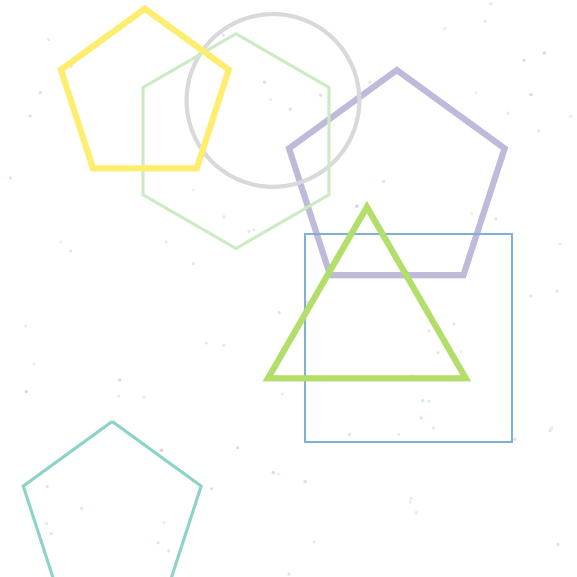[{"shape": "pentagon", "thickness": 1.5, "radius": 0.81, "center": [0.194, 0.107]}, {"shape": "pentagon", "thickness": 3, "radius": 0.98, "center": [0.687, 0.681]}, {"shape": "square", "thickness": 1, "radius": 0.9, "center": [0.707, 0.414]}, {"shape": "triangle", "thickness": 3, "radius": 0.99, "center": [0.635, 0.443]}, {"shape": "circle", "thickness": 2, "radius": 0.75, "center": [0.473, 0.825]}, {"shape": "hexagon", "thickness": 1.5, "radius": 0.93, "center": [0.409, 0.755]}, {"shape": "pentagon", "thickness": 3, "radius": 0.76, "center": [0.251, 0.831]}]